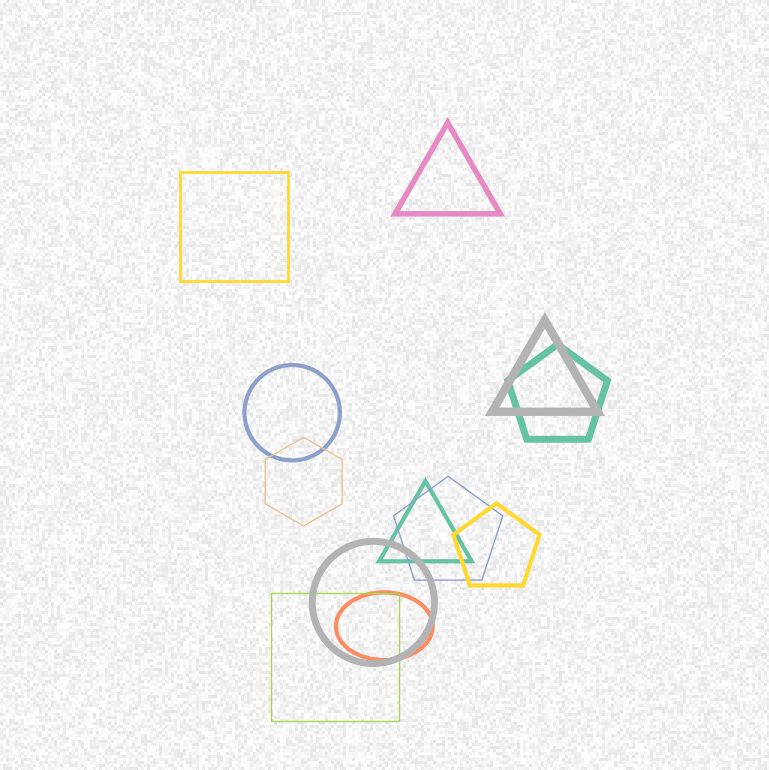[{"shape": "pentagon", "thickness": 2.5, "radius": 0.34, "center": [0.724, 0.485]}, {"shape": "triangle", "thickness": 1.5, "radius": 0.35, "center": [0.552, 0.306]}, {"shape": "oval", "thickness": 1.5, "radius": 0.31, "center": [0.499, 0.187]}, {"shape": "circle", "thickness": 1.5, "radius": 0.31, "center": [0.379, 0.464]}, {"shape": "pentagon", "thickness": 0.5, "radius": 0.37, "center": [0.582, 0.307]}, {"shape": "triangle", "thickness": 2, "radius": 0.39, "center": [0.581, 0.762]}, {"shape": "square", "thickness": 0.5, "radius": 0.42, "center": [0.435, 0.147]}, {"shape": "pentagon", "thickness": 1.5, "radius": 0.29, "center": [0.645, 0.287]}, {"shape": "square", "thickness": 1, "radius": 0.35, "center": [0.304, 0.706]}, {"shape": "hexagon", "thickness": 0.5, "radius": 0.29, "center": [0.394, 0.374]}, {"shape": "triangle", "thickness": 3, "radius": 0.4, "center": [0.708, 0.505]}, {"shape": "circle", "thickness": 2.5, "radius": 0.4, "center": [0.485, 0.218]}]